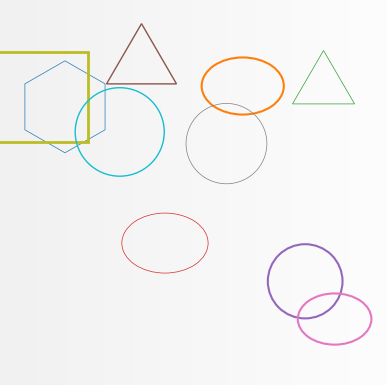[{"shape": "hexagon", "thickness": 0.5, "radius": 0.6, "center": [0.168, 0.723]}, {"shape": "oval", "thickness": 1.5, "radius": 0.53, "center": [0.626, 0.777]}, {"shape": "triangle", "thickness": 0.5, "radius": 0.46, "center": [0.835, 0.776]}, {"shape": "oval", "thickness": 0.5, "radius": 0.56, "center": [0.426, 0.369]}, {"shape": "circle", "thickness": 1.5, "radius": 0.48, "center": [0.788, 0.269]}, {"shape": "triangle", "thickness": 1, "radius": 0.52, "center": [0.365, 0.834]}, {"shape": "oval", "thickness": 1.5, "radius": 0.47, "center": [0.864, 0.171]}, {"shape": "circle", "thickness": 0.5, "radius": 0.52, "center": [0.584, 0.627]}, {"shape": "square", "thickness": 2, "radius": 0.58, "center": [0.11, 0.747]}, {"shape": "circle", "thickness": 1, "radius": 0.57, "center": [0.309, 0.657]}]